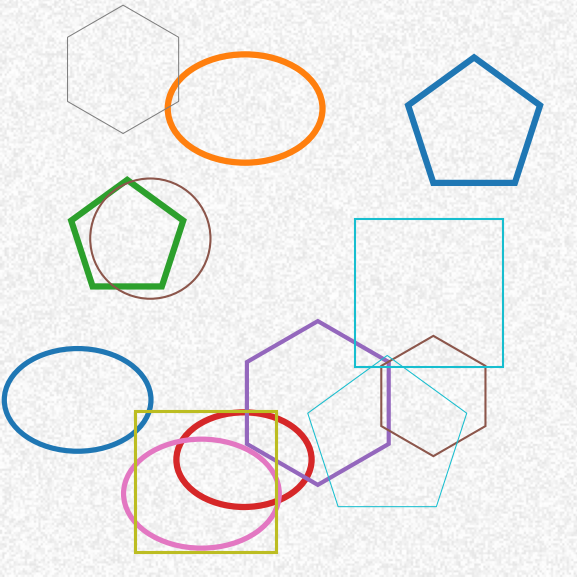[{"shape": "oval", "thickness": 2.5, "radius": 0.63, "center": [0.134, 0.307]}, {"shape": "pentagon", "thickness": 3, "radius": 0.6, "center": [0.821, 0.78]}, {"shape": "oval", "thickness": 3, "radius": 0.67, "center": [0.424, 0.811]}, {"shape": "pentagon", "thickness": 3, "radius": 0.51, "center": [0.22, 0.586]}, {"shape": "oval", "thickness": 3, "radius": 0.59, "center": [0.423, 0.203]}, {"shape": "hexagon", "thickness": 2, "radius": 0.71, "center": [0.55, 0.301]}, {"shape": "circle", "thickness": 1, "radius": 0.52, "center": [0.26, 0.586]}, {"shape": "hexagon", "thickness": 1, "radius": 0.52, "center": [0.75, 0.313]}, {"shape": "oval", "thickness": 2.5, "radius": 0.67, "center": [0.349, 0.144]}, {"shape": "hexagon", "thickness": 0.5, "radius": 0.56, "center": [0.213, 0.879]}, {"shape": "square", "thickness": 1.5, "radius": 0.61, "center": [0.356, 0.165]}, {"shape": "pentagon", "thickness": 0.5, "radius": 0.72, "center": [0.671, 0.239]}, {"shape": "square", "thickness": 1, "radius": 0.64, "center": [0.743, 0.492]}]